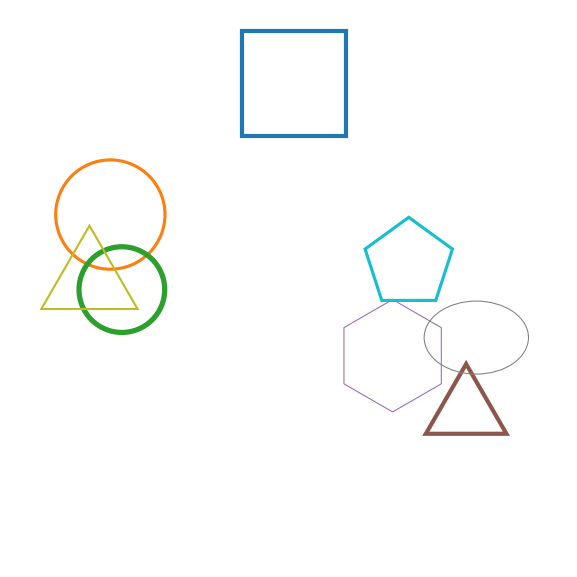[{"shape": "square", "thickness": 2, "radius": 0.45, "center": [0.509, 0.855]}, {"shape": "circle", "thickness": 1.5, "radius": 0.47, "center": [0.191, 0.628]}, {"shape": "circle", "thickness": 2.5, "radius": 0.37, "center": [0.211, 0.498]}, {"shape": "hexagon", "thickness": 0.5, "radius": 0.49, "center": [0.68, 0.383]}, {"shape": "triangle", "thickness": 2, "radius": 0.4, "center": [0.807, 0.288]}, {"shape": "oval", "thickness": 0.5, "radius": 0.45, "center": [0.825, 0.415]}, {"shape": "triangle", "thickness": 1, "radius": 0.48, "center": [0.155, 0.512]}, {"shape": "pentagon", "thickness": 1.5, "radius": 0.4, "center": [0.708, 0.543]}]